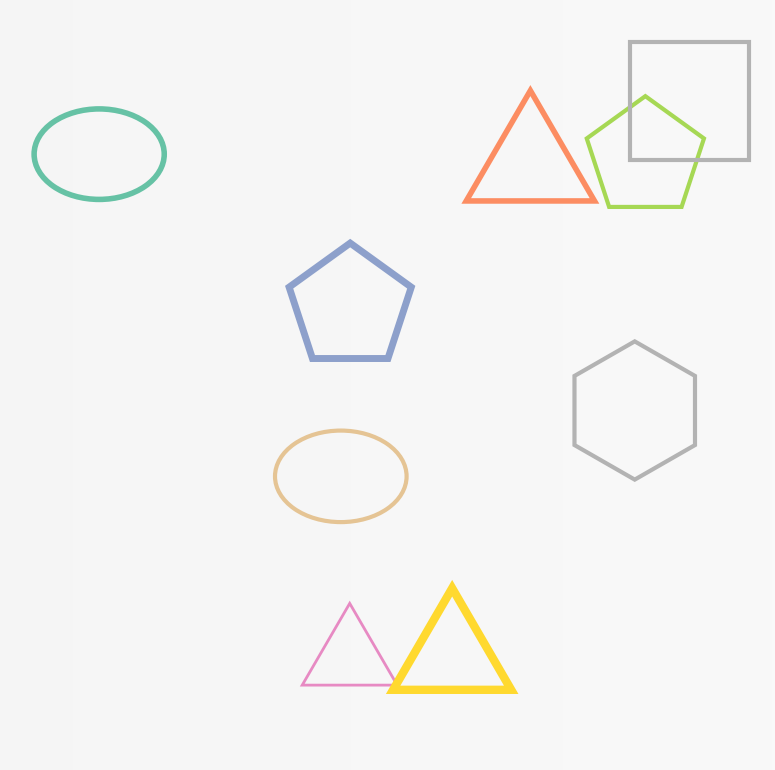[{"shape": "oval", "thickness": 2, "radius": 0.42, "center": [0.128, 0.8]}, {"shape": "triangle", "thickness": 2, "radius": 0.48, "center": [0.684, 0.787]}, {"shape": "pentagon", "thickness": 2.5, "radius": 0.41, "center": [0.452, 0.601]}, {"shape": "triangle", "thickness": 1, "radius": 0.35, "center": [0.451, 0.146]}, {"shape": "pentagon", "thickness": 1.5, "radius": 0.4, "center": [0.833, 0.796]}, {"shape": "triangle", "thickness": 3, "radius": 0.44, "center": [0.583, 0.148]}, {"shape": "oval", "thickness": 1.5, "radius": 0.42, "center": [0.44, 0.381]}, {"shape": "hexagon", "thickness": 1.5, "radius": 0.45, "center": [0.819, 0.467]}, {"shape": "square", "thickness": 1.5, "radius": 0.38, "center": [0.89, 0.868]}]